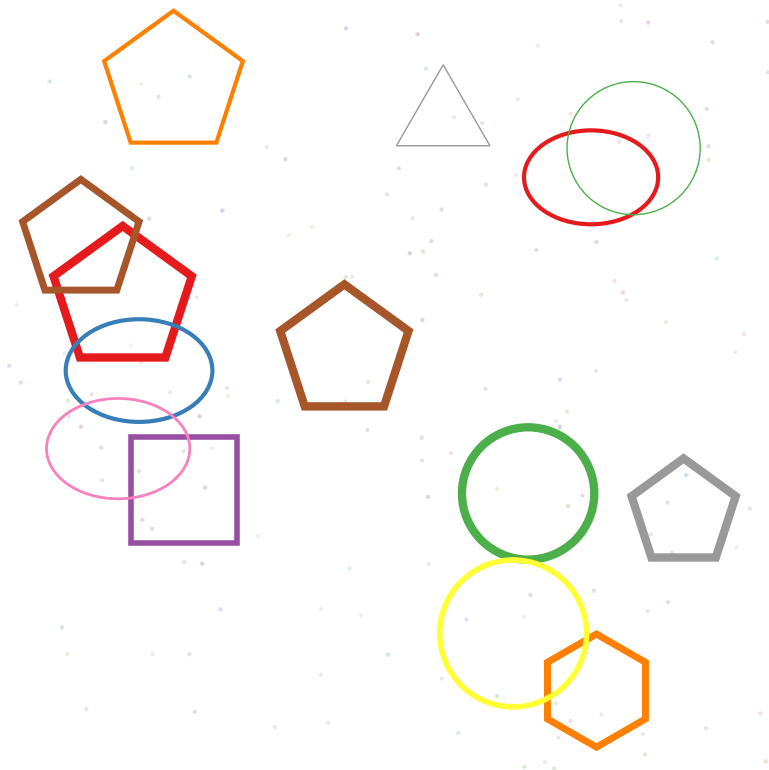[{"shape": "pentagon", "thickness": 3, "radius": 0.47, "center": [0.159, 0.612]}, {"shape": "oval", "thickness": 1.5, "radius": 0.44, "center": [0.768, 0.77]}, {"shape": "oval", "thickness": 1.5, "radius": 0.48, "center": [0.181, 0.519]}, {"shape": "circle", "thickness": 3, "radius": 0.43, "center": [0.686, 0.359]}, {"shape": "circle", "thickness": 0.5, "radius": 0.43, "center": [0.823, 0.808]}, {"shape": "square", "thickness": 2, "radius": 0.34, "center": [0.239, 0.363]}, {"shape": "pentagon", "thickness": 1.5, "radius": 0.47, "center": [0.225, 0.891]}, {"shape": "hexagon", "thickness": 2.5, "radius": 0.37, "center": [0.775, 0.103]}, {"shape": "circle", "thickness": 2, "radius": 0.48, "center": [0.666, 0.177]}, {"shape": "pentagon", "thickness": 3, "radius": 0.44, "center": [0.447, 0.543]}, {"shape": "pentagon", "thickness": 2.5, "radius": 0.4, "center": [0.105, 0.688]}, {"shape": "oval", "thickness": 1, "radius": 0.47, "center": [0.153, 0.417]}, {"shape": "pentagon", "thickness": 3, "radius": 0.36, "center": [0.888, 0.334]}, {"shape": "triangle", "thickness": 0.5, "radius": 0.35, "center": [0.576, 0.846]}]